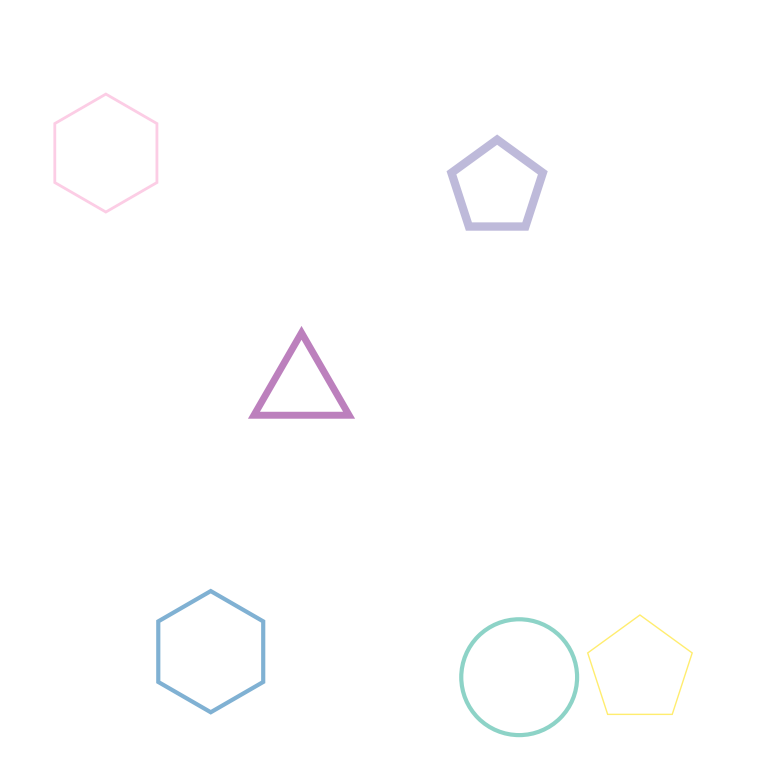[{"shape": "circle", "thickness": 1.5, "radius": 0.38, "center": [0.674, 0.121]}, {"shape": "pentagon", "thickness": 3, "radius": 0.31, "center": [0.646, 0.756]}, {"shape": "hexagon", "thickness": 1.5, "radius": 0.39, "center": [0.274, 0.154]}, {"shape": "hexagon", "thickness": 1, "radius": 0.38, "center": [0.137, 0.801]}, {"shape": "triangle", "thickness": 2.5, "radius": 0.36, "center": [0.392, 0.496]}, {"shape": "pentagon", "thickness": 0.5, "radius": 0.36, "center": [0.831, 0.13]}]